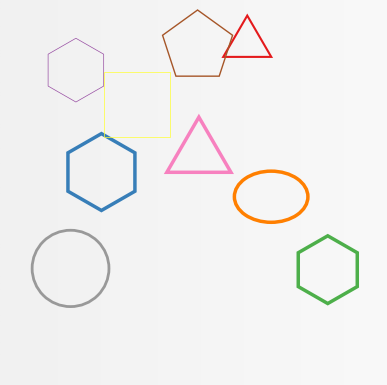[{"shape": "triangle", "thickness": 1.5, "radius": 0.36, "center": [0.638, 0.888]}, {"shape": "hexagon", "thickness": 2.5, "radius": 0.5, "center": [0.262, 0.553]}, {"shape": "hexagon", "thickness": 2.5, "radius": 0.44, "center": [0.846, 0.3]}, {"shape": "hexagon", "thickness": 0.5, "radius": 0.41, "center": [0.196, 0.818]}, {"shape": "oval", "thickness": 2.5, "radius": 0.47, "center": [0.7, 0.489]}, {"shape": "square", "thickness": 0.5, "radius": 0.42, "center": [0.353, 0.729]}, {"shape": "pentagon", "thickness": 1, "radius": 0.47, "center": [0.51, 0.879]}, {"shape": "triangle", "thickness": 2.5, "radius": 0.48, "center": [0.513, 0.6]}, {"shape": "circle", "thickness": 2, "radius": 0.5, "center": [0.182, 0.303]}]